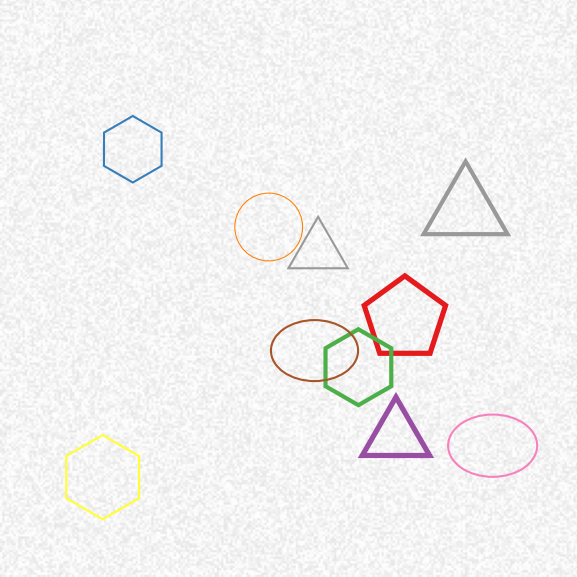[{"shape": "pentagon", "thickness": 2.5, "radius": 0.37, "center": [0.701, 0.447]}, {"shape": "hexagon", "thickness": 1, "radius": 0.29, "center": [0.23, 0.741]}, {"shape": "hexagon", "thickness": 2, "radius": 0.33, "center": [0.621, 0.363]}, {"shape": "triangle", "thickness": 2.5, "radius": 0.34, "center": [0.686, 0.244]}, {"shape": "circle", "thickness": 0.5, "radius": 0.29, "center": [0.465, 0.606]}, {"shape": "hexagon", "thickness": 1, "radius": 0.36, "center": [0.178, 0.173]}, {"shape": "oval", "thickness": 1, "radius": 0.38, "center": [0.545, 0.392]}, {"shape": "oval", "thickness": 1, "radius": 0.39, "center": [0.853, 0.227]}, {"shape": "triangle", "thickness": 1, "radius": 0.3, "center": [0.551, 0.564]}, {"shape": "triangle", "thickness": 2, "radius": 0.42, "center": [0.806, 0.636]}]